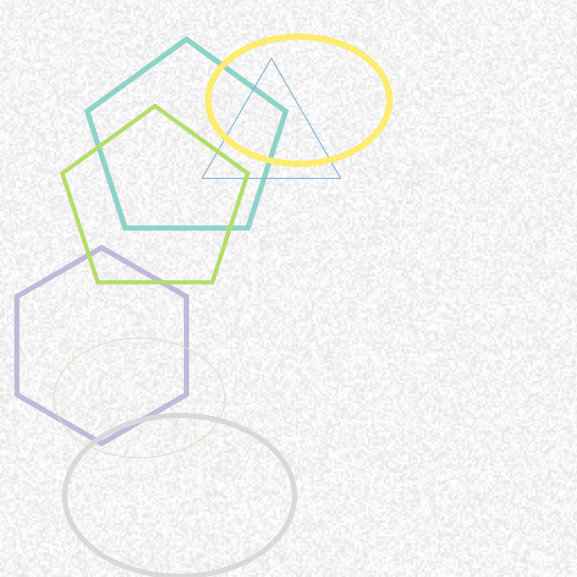[{"shape": "pentagon", "thickness": 2.5, "radius": 0.9, "center": [0.323, 0.75]}, {"shape": "hexagon", "thickness": 2.5, "radius": 0.85, "center": [0.176, 0.401]}, {"shape": "triangle", "thickness": 0.5, "radius": 0.69, "center": [0.47, 0.76]}, {"shape": "pentagon", "thickness": 2, "radius": 0.84, "center": [0.268, 0.647]}, {"shape": "oval", "thickness": 2.5, "radius": 1.0, "center": [0.311, 0.141]}, {"shape": "oval", "thickness": 0.5, "radius": 0.74, "center": [0.241, 0.31]}, {"shape": "oval", "thickness": 3, "radius": 0.79, "center": [0.517, 0.825]}]